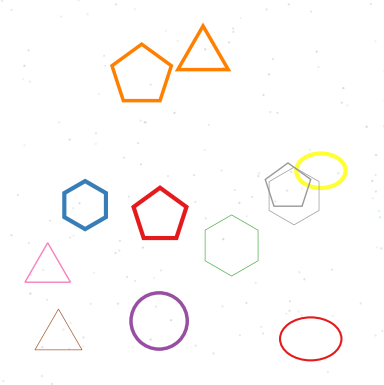[{"shape": "pentagon", "thickness": 3, "radius": 0.36, "center": [0.416, 0.44]}, {"shape": "oval", "thickness": 1.5, "radius": 0.4, "center": [0.807, 0.12]}, {"shape": "hexagon", "thickness": 3, "radius": 0.31, "center": [0.221, 0.467]}, {"shape": "hexagon", "thickness": 0.5, "radius": 0.4, "center": [0.602, 0.362]}, {"shape": "circle", "thickness": 2.5, "radius": 0.37, "center": [0.413, 0.166]}, {"shape": "triangle", "thickness": 2.5, "radius": 0.38, "center": [0.527, 0.857]}, {"shape": "pentagon", "thickness": 2.5, "radius": 0.41, "center": [0.368, 0.804]}, {"shape": "oval", "thickness": 3, "radius": 0.32, "center": [0.834, 0.557]}, {"shape": "triangle", "thickness": 0.5, "radius": 0.35, "center": [0.152, 0.127]}, {"shape": "triangle", "thickness": 1, "radius": 0.34, "center": [0.124, 0.301]}, {"shape": "pentagon", "thickness": 1, "radius": 0.31, "center": [0.748, 0.515]}, {"shape": "hexagon", "thickness": 0.5, "radius": 0.37, "center": [0.764, 0.491]}]